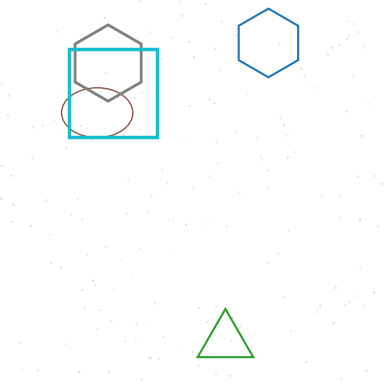[{"shape": "hexagon", "thickness": 1.5, "radius": 0.45, "center": [0.697, 0.888]}, {"shape": "triangle", "thickness": 1.5, "radius": 0.42, "center": [0.586, 0.114]}, {"shape": "oval", "thickness": 1, "radius": 0.46, "center": [0.252, 0.707]}, {"shape": "hexagon", "thickness": 2, "radius": 0.5, "center": [0.281, 0.836]}, {"shape": "square", "thickness": 2.5, "radius": 0.57, "center": [0.294, 0.759]}]